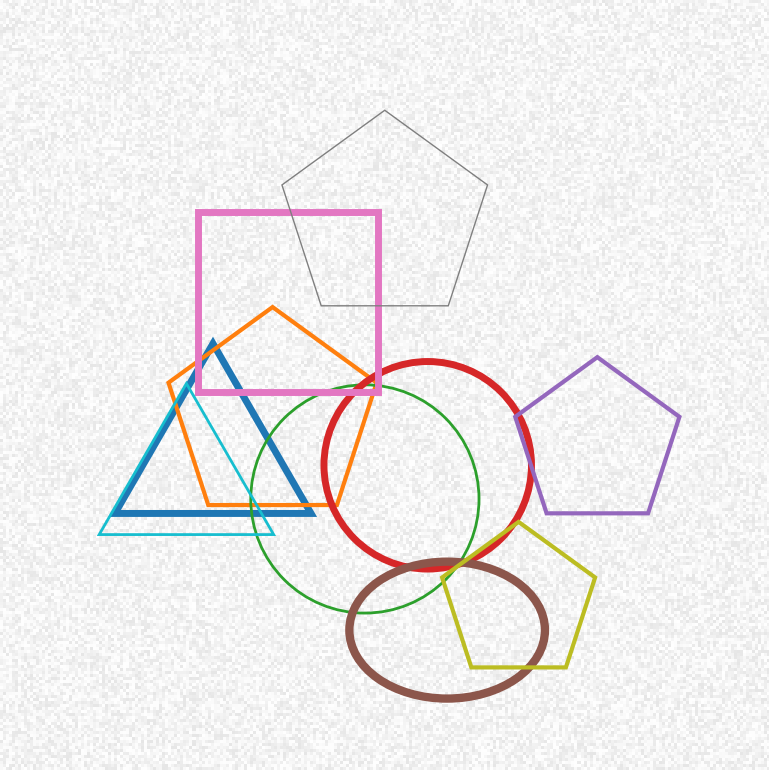[{"shape": "triangle", "thickness": 2.5, "radius": 0.74, "center": [0.277, 0.407]}, {"shape": "pentagon", "thickness": 1.5, "radius": 0.71, "center": [0.354, 0.459]}, {"shape": "circle", "thickness": 1, "radius": 0.74, "center": [0.474, 0.352]}, {"shape": "circle", "thickness": 2.5, "radius": 0.67, "center": [0.555, 0.396]}, {"shape": "pentagon", "thickness": 1.5, "radius": 0.56, "center": [0.776, 0.424]}, {"shape": "oval", "thickness": 3, "radius": 0.64, "center": [0.581, 0.182]}, {"shape": "square", "thickness": 2.5, "radius": 0.58, "center": [0.374, 0.608]}, {"shape": "pentagon", "thickness": 0.5, "radius": 0.7, "center": [0.5, 0.716]}, {"shape": "pentagon", "thickness": 1.5, "radius": 0.52, "center": [0.674, 0.218]}, {"shape": "triangle", "thickness": 1, "radius": 0.65, "center": [0.242, 0.371]}]